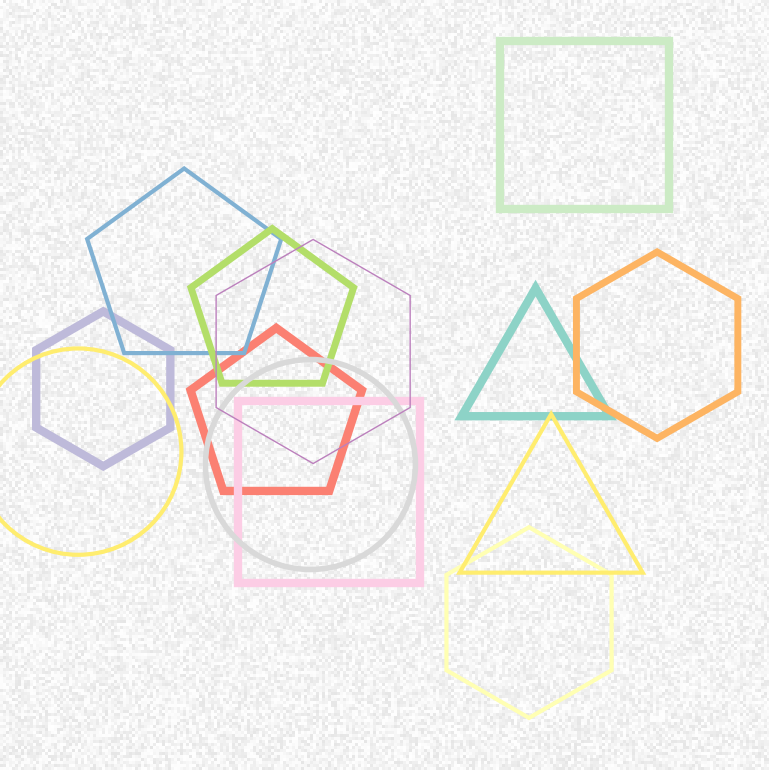[{"shape": "triangle", "thickness": 3, "radius": 0.55, "center": [0.696, 0.515]}, {"shape": "hexagon", "thickness": 1.5, "radius": 0.62, "center": [0.687, 0.191]}, {"shape": "hexagon", "thickness": 3, "radius": 0.5, "center": [0.134, 0.495]}, {"shape": "pentagon", "thickness": 3, "radius": 0.59, "center": [0.359, 0.457]}, {"shape": "pentagon", "thickness": 1.5, "radius": 0.66, "center": [0.239, 0.649]}, {"shape": "hexagon", "thickness": 2.5, "radius": 0.61, "center": [0.853, 0.552]}, {"shape": "pentagon", "thickness": 2.5, "radius": 0.56, "center": [0.354, 0.592]}, {"shape": "square", "thickness": 3, "radius": 0.59, "center": [0.427, 0.361]}, {"shape": "circle", "thickness": 2, "radius": 0.68, "center": [0.403, 0.397]}, {"shape": "hexagon", "thickness": 0.5, "radius": 0.73, "center": [0.407, 0.544]}, {"shape": "square", "thickness": 3, "radius": 0.55, "center": [0.759, 0.837]}, {"shape": "triangle", "thickness": 1.5, "radius": 0.69, "center": [0.716, 0.325]}, {"shape": "circle", "thickness": 1.5, "radius": 0.67, "center": [0.102, 0.413]}]